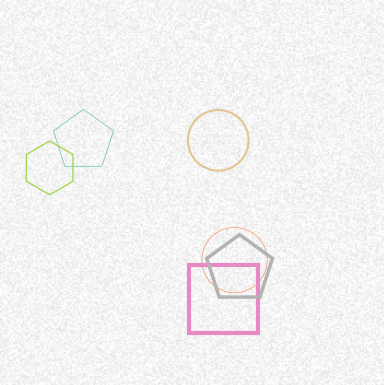[{"shape": "pentagon", "thickness": 0.5, "radius": 0.41, "center": [0.217, 0.634]}, {"shape": "circle", "thickness": 0.5, "radius": 0.42, "center": [0.609, 0.324]}, {"shape": "square", "thickness": 3, "radius": 0.44, "center": [0.58, 0.224]}, {"shape": "hexagon", "thickness": 1, "radius": 0.35, "center": [0.129, 0.564]}, {"shape": "circle", "thickness": 1.5, "radius": 0.39, "center": [0.567, 0.636]}, {"shape": "pentagon", "thickness": 2.5, "radius": 0.45, "center": [0.622, 0.301]}]